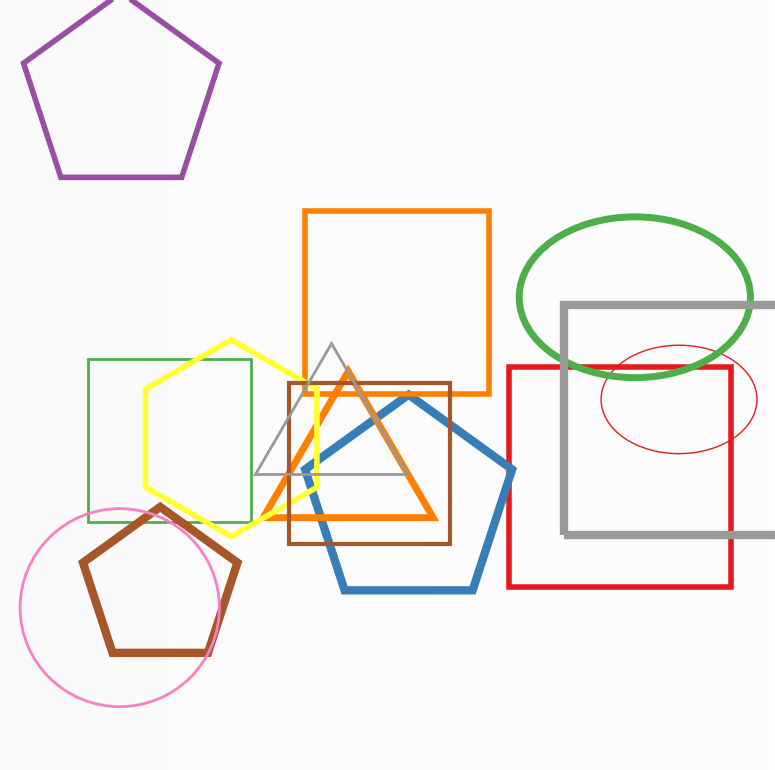[{"shape": "oval", "thickness": 0.5, "radius": 0.5, "center": [0.876, 0.481]}, {"shape": "square", "thickness": 2, "radius": 0.72, "center": [0.8, 0.381]}, {"shape": "pentagon", "thickness": 3, "radius": 0.7, "center": [0.527, 0.347]}, {"shape": "oval", "thickness": 2.5, "radius": 0.75, "center": [0.819, 0.614]}, {"shape": "square", "thickness": 1, "radius": 0.53, "center": [0.219, 0.428]}, {"shape": "pentagon", "thickness": 2, "radius": 0.66, "center": [0.156, 0.877]}, {"shape": "square", "thickness": 2, "radius": 0.6, "center": [0.512, 0.607]}, {"shape": "triangle", "thickness": 2.5, "radius": 0.63, "center": [0.449, 0.391]}, {"shape": "hexagon", "thickness": 2, "radius": 0.64, "center": [0.298, 0.431]}, {"shape": "pentagon", "thickness": 3, "radius": 0.52, "center": [0.207, 0.237]}, {"shape": "square", "thickness": 1.5, "radius": 0.52, "center": [0.477, 0.398]}, {"shape": "circle", "thickness": 1, "radius": 0.64, "center": [0.155, 0.211]}, {"shape": "square", "thickness": 3, "radius": 0.74, "center": [0.877, 0.454]}, {"shape": "triangle", "thickness": 1, "radius": 0.57, "center": [0.428, 0.44]}]